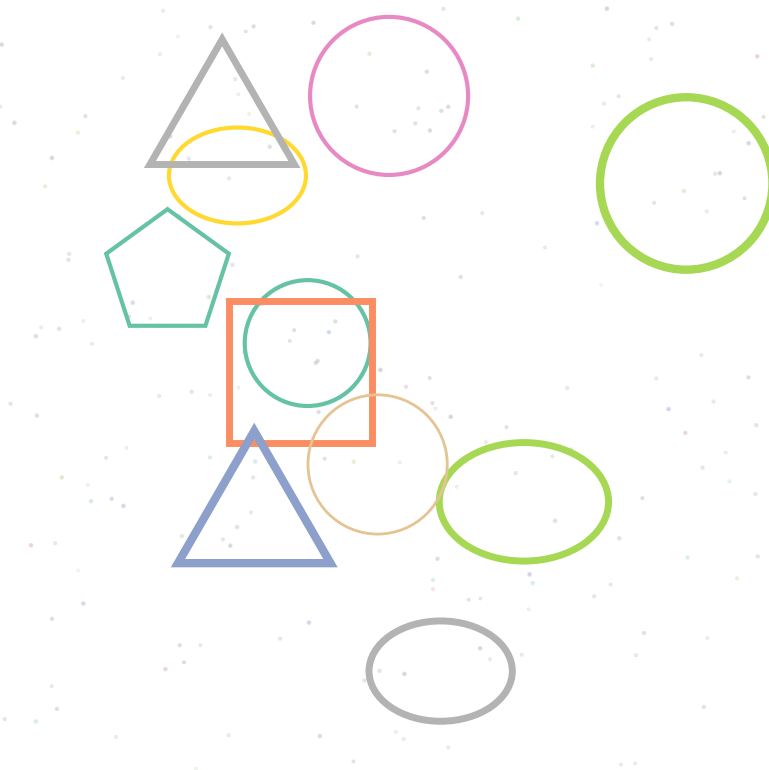[{"shape": "pentagon", "thickness": 1.5, "radius": 0.42, "center": [0.218, 0.645]}, {"shape": "circle", "thickness": 1.5, "radius": 0.41, "center": [0.4, 0.554]}, {"shape": "square", "thickness": 2.5, "radius": 0.46, "center": [0.39, 0.517]}, {"shape": "triangle", "thickness": 3, "radius": 0.57, "center": [0.33, 0.326]}, {"shape": "circle", "thickness": 1.5, "radius": 0.51, "center": [0.505, 0.875]}, {"shape": "circle", "thickness": 3, "radius": 0.56, "center": [0.891, 0.762]}, {"shape": "oval", "thickness": 2.5, "radius": 0.55, "center": [0.68, 0.348]}, {"shape": "oval", "thickness": 1.5, "radius": 0.44, "center": [0.308, 0.772]}, {"shape": "circle", "thickness": 1, "radius": 0.45, "center": [0.49, 0.397]}, {"shape": "triangle", "thickness": 2.5, "radius": 0.54, "center": [0.289, 0.841]}, {"shape": "oval", "thickness": 2.5, "radius": 0.47, "center": [0.572, 0.128]}]